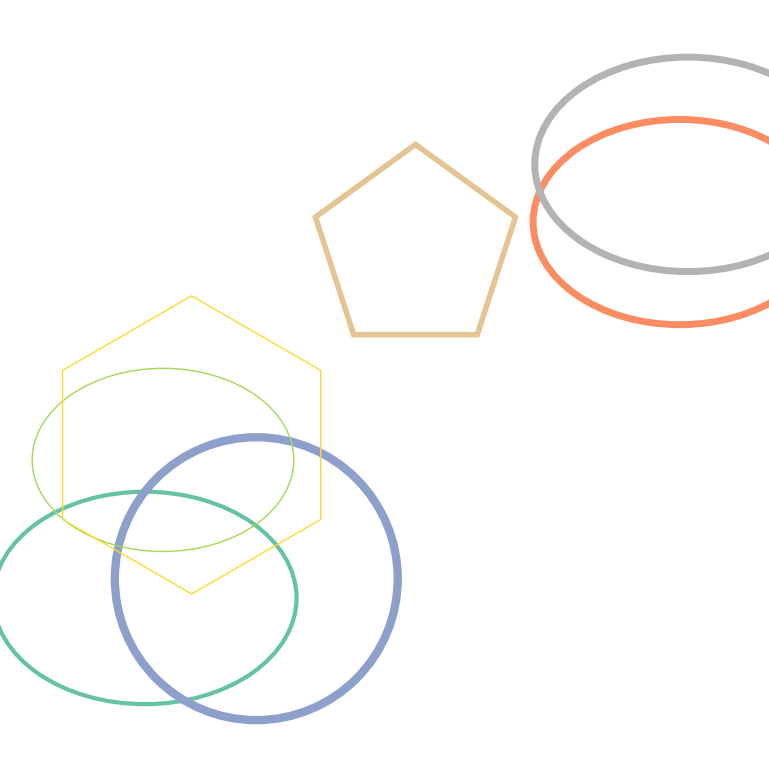[{"shape": "oval", "thickness": 1.5, "radius": 0.99, "center": [0.188, 0.223]}, {"shape": "oval", "thickness": 2.5, "radius": 0.95, "center": [0.883, 0.712]}, {"shape": "circle", "thickness": 3, "radius": 0.92, "center": [0.333, 0.248]}, {"shape": "oval", "thickness": 0.5, "radius": 0.85, "center": [0.212, 0.403]}, {"shape": "hexagon", "thickness": 0.5, "radius": 0.97, "center": [0.249, 0.422]}, {"shape": "pentagon", "thickness": 2, "radius": 0.68, "center": [0.54, 0.676]}, {"shape": "oval", "thickness": 2.5, "radius": 0.99, "center": [0.893, 0.787]}]